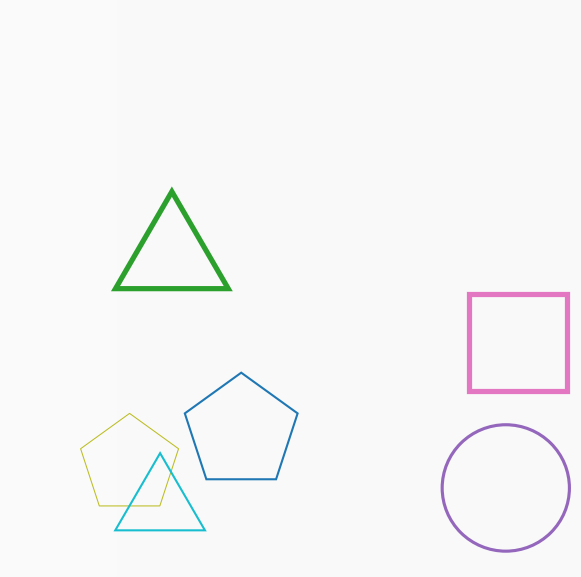[{"shape": "pentagon", "thickness": 1, "radius": 0.51, "center": [0.415, 0.252]}, {"shape": "triangle", "thickness": 2.5, "radius": 0.56, "center": [0.296, 0.555]}, {"shape": "circle", "thickness": 1.5, "radius": 0.55, "center": [0.87, 0.154]}, {"shape": "square", "thickness": 2.5, "radius": 0.42, "center": [0.891, 0.407]}, {"shape": "pentagon", "thickness": 0.5, "radius": 0.44, "center": [0.223, 0.195]}, {"shape": "triangle", "thickness": 1, "radius": 0.45, "center": [0.275, 0.125]}]